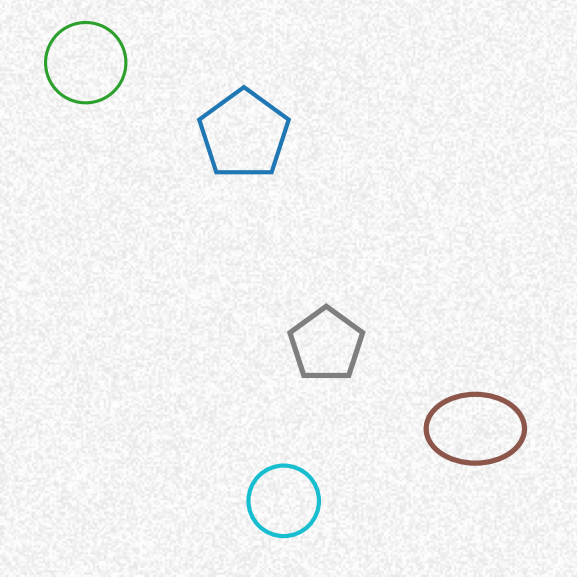[{"shape": "pentagon", "thickness": 2, "radius": 0.41, "center": [0.422, 0.767]}, {"shape": "circle", "thickness": 1.5, "radius": 0.35, "center": [0.148, 0.891]}, {"shape": "oval", "thickness": 2.5, "radius": 0.43, "center": [0.823, 0.257]}, {"shape": "pentagon", "thickness": 2.5, "radius": 0.33, "center": [0.565, 0.403]}, {"shape": "circle", "thickness": 2, "radius": 0.31, "center": [0.491, 0.132]}]